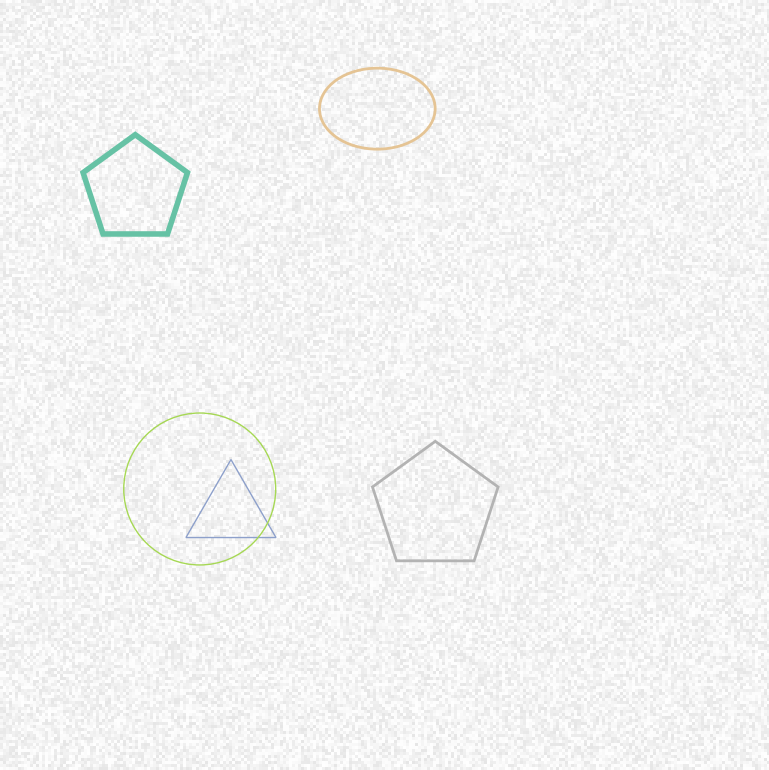[{"shape": "pentagon", "thickness": 2, "radius": 0.36, "center": [0.176, 0.754]}, {"shape": "triangle", "thickness": 0.5, "radius": 0.34, "center": [0.3, 0.336]}, {"shape": "circle", "thickness": 0.5, "radius": 0.49, "center": [0.259, 0.365]}, {"shape": "oval", "thickness": 1, "radius": 0.38, "center": [0.49, 0.859]}, {"shape": "pentagon", "thickness": 1, "radius": 0.43, "center": [0.565, 0.341]}]